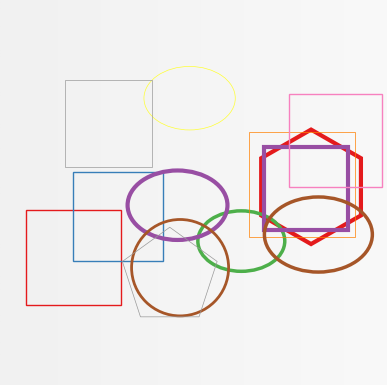[{"shape": "square", "thickness": 1, "radius": 0.61, "center": [0.19, 0.331]}, {"shape": "hexagon", "thickness": 3, "radius": 0.74, "center": [0.803, 0.515]}, {"shape": "square", "thickness": 1, "radius": 0.58, "center": [0.305, 0.438]}, {"shape": "oval", "thickness": 2.5, "radius": 0.56, "center": [0.623, 0.374]}, {"shape": "square", "thickness": 3, "radius": 0.54, "center": [0.79, 0.509]}, {"shape": "oval", "thickness": 3, "radius": 0.64, "center": [0.458, 0.467]}, {"shape": "square", "thickness": 0.5, "radius": 0.68, "center": [0.779, 0.52]}, {"shape": "oval", "thickness": 0.5, "radius": 0.59, "center": [0.489, 0.745]}, {"shape": "circle", "thickness": 2, "radius": 0.63, "center": [0.465, 0.305]}, {"shape": "oval", "thickness": 2.5, "radius": 0.7, "center": [0.822, 0.391]}, {"shape": "square", "thickness": 1, "radius": 0.6, "center": [0.866, 0.635]}, {"shape": "pentagon", "thickness": 0.5, "radius": 0.64, "center": [0.438, 0.281]}, {"shape": "square", "thickness": 0.5, "radius": 0.56, "center": [0.28, 0.679]}]